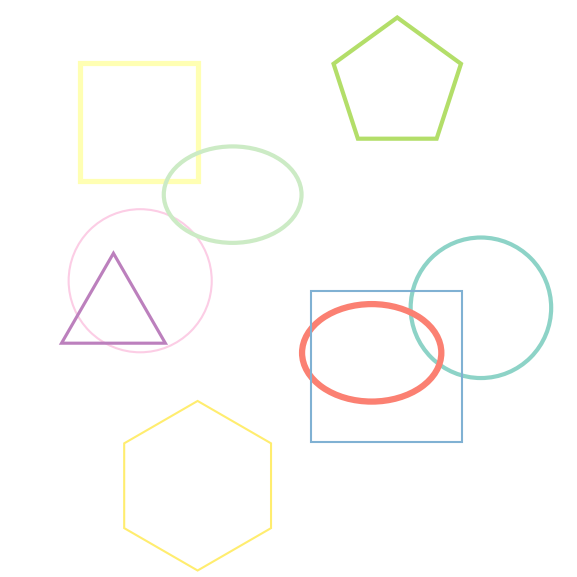[{"shape": "circle", "thickness": 2, "radius": 0.61, "center": [0.833, 0.466]}, {"shape": "square", "thickness": 2.5, "radius": 0.51, "center": [0.241, 0.788]}, {"shape": "oval", "thickness": 3, "radius": 0.6, "center": [0.644, 0.388]}, {"shape": "square", "thickness": 1, "radius": 0.65, "center": [0.669, 0.364]}, {"shape": "pentagon", "thickness": 2, "radius": 0.58, "center": [0.688, 0.853]}, {"shape": "circle", "thickness": 1, "radius": 0.62, "center": [0.243, 0.513]}, {"shape": "triangle", "thickness": 1.5, "radius": 0.52, "center": [0.196, 0.457]}, {"shape": "oval", "thickness": 2, "radius": 0.6, "center": [0.403, 0.662]}, {"shape": "hexagon", "thickness": 1, "radius": 0.73, "center": [0.342, 0.158]}]